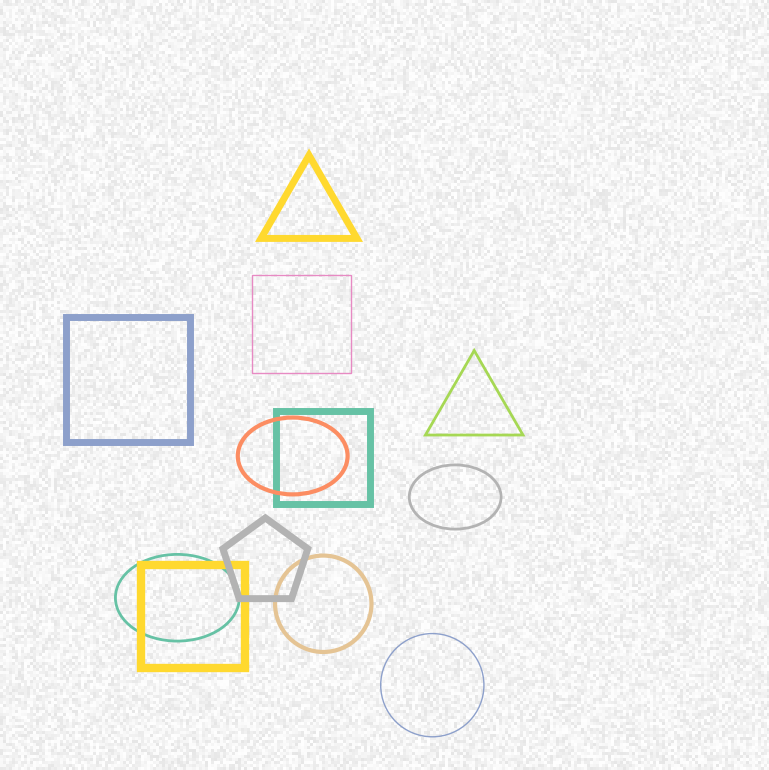[{"shape": "square", "thickness": 2.5, "radius": 0.3, "center": [0.42, 0.406]}, {"shape": "oval", "thickness": 1, "radius": 0.4, "center": [0.23, 0.224]}, {"shape": "oval", "thickness": 1.5, "radius": 0.36, "center": [0.38, 0.408]}, {"shape": "square", "thickness": 2.5, "radius": 0.4, "center": [0.166, 0.507]}, {"shape": "circle", "thickness": 0.5, "radius": 0.34, "center": [0.561, 0.11]}, {"shape": "square", "thickness": 0.5, "radius": 0.32, "center": [0.392, 0.579]}, {"shape": "triangle", "thickness": 1, "radius": 0.37, "center": [0.616, 0.472]}, {"shape": "triangle", "thickness": 2.5, "radius": 0.36, "center": [0.401, 0.726]}, {"shape": "square", "thickness": 3, "radius": 0.34, "center": [0.251, 0.199]}, {"shape": "circle", "thickness": 1.5, "radius": 0.31, "center": [0.42, 0.216]}, {"shape": "pentagon", "thickness": 2.5, "radius": 0.29, "center": [0.345, 0.269]}, {"shape": "oval", "thickness": 1, "radius": 0.3, "center": [0.591, 0.355]}]